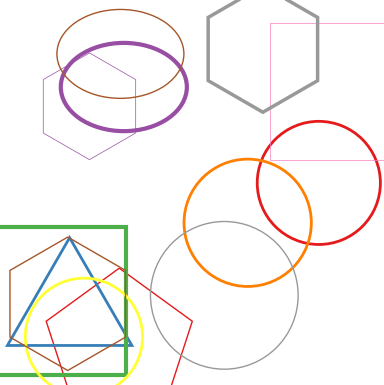[{"shape": "pentagon", "thickness": 1, "radius": 1.0, "center": [0.31, 0.104]}, {"shape": "circle", "thickness": 2, "radius": 0.8, "center": [0.828, 0.525]}, {"shape": "triangle", "thickness": 2, "radius": 0.93, "center": [0.181, 0.196]}, {"shape": "square", "thickness": 3, "radius": 0.96, "center": [0.134, 0.218]}, {"shape": "hexagon", "thickness": 0.5, "radius": 0.69, "center": [0.232, 0.724]}, {"shape": "oval", "thickness": 3, "radius": 0.82, "center": [0.322, 0.774]}, {"shape": "circle", "thickness": 2, "radius": 0.83, "center": [0.643, 0.421]}, {"shape": "circle", "thickness": 2, "radius": 0.76, "center": [0.218, 0.125]}, {"shape": "oval", "thickness": 1, "radius": 0.82, "center": [0.313, 0.86]}, {"shape": "hexagon", "thickness": 1, "radius": 0.87, "center": [0.176, 0.211]}, {"shape": "square", "thickness": 0.5, "radius": 0.89, "center": [0.879, 0.763]}, {"shape": "circle", "thickness": 1, "radius": 0.96, "center": [0.583, 0.233]}, {"shape": "hexagon", "thickness": 2.5, "radius": 0.82, "center": [0.683, 0.873]}]